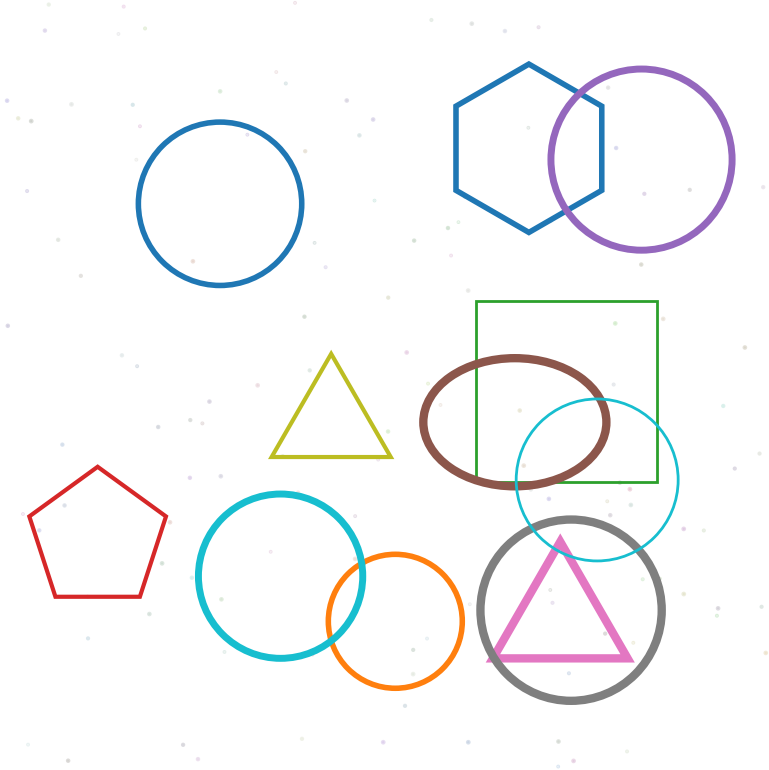[{"shape": "hexagon", "thickness": 2, "radius": 0.55, "center": [0.687, 0.807]}, {"shape": "circle", "thickness": 2, "radius": 0.53, "center": [0.286, 0.735]}, {"shape": "circle", "thickness": 2, "radius": 0.43, "center": [0.513, 0.193]}, {"shape": "square", "thickness": 1, "radius": 0.59, "center": [0.736, 0.491]}, {"shape": "pentagon", "thickness": 1.5, "radius": 0.47, "center": [0.127, 0.3]}, {"shape": "circle", "thickness": 2.5, "radius": 0.59, "center": [0.833, 0.793]}, {"shape": "oval", "thickness": 3, "radius": 0.59, "center": [0.669, 0.452]}, {"shape": "triangle", "thickness": 3, "radius": 0.5, "center": [0.728, 0.195]}, {"shape": "circle", "thickness": 3, "radius": 0.59, "center": [0.742, 0.208]}, {"shape": "triangle", "thickness": 1.5, "radius": 0.45, "center": [0.43, 0.451]}, {"shape": "circle", "thickness": 1, "radius": 0.53, "center": [0.776, 0.377]}, {"shape": "circle", "thickness": 2.5, "radius": 0.53, "center": [0.364, 0.252]}]